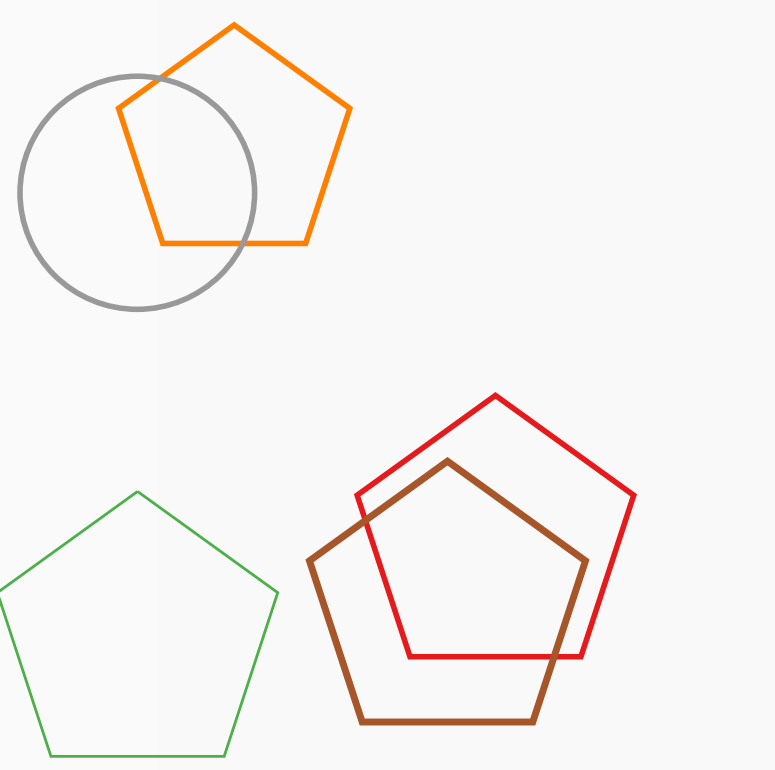[{"shape": "pentagon", "thickness": 2, "radius": 0.94, "center": [0.639, 0.299]}, {"shape": "pentagon", "thickness": 1, "radius": 0.95, "center": [0.177, 0.172]}, {"shape": "pentagon", "thickness": 2, "radius": 0.78, "center": [0.302, 0.811]}, {"shape": "pentagon", "thickness": 2.5, "radius": 0.94, "center": [0.577, 0.214]}, {"shape": "circle", "thickness": 2, "radius": 0.76, "center": [0.177, 0.75]}]